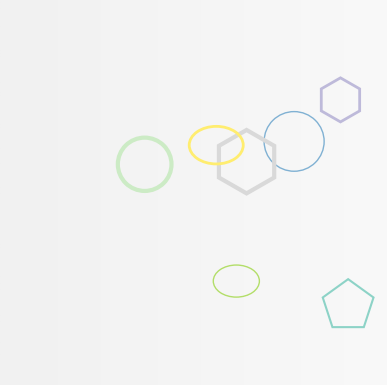[{"shape": "pentagon", "thickness": 1.5, "radius": 0.34, "center": [0.898, 0.206]}, {"shape": "hexagon", "thickness": 2, "radius": 0.29, "center": [0.879, 0.741]}, {"shape": "circle", "thickness": 1, "radius": 0.39, "center": [0.759, 0.633]}, {"shape": "oval", "thickness": 1, "radius": 0.3, "center": [0.61, 0.27]}, {"shape": "hexagon", "thickness": 3, "radius": 0.41, "center": [0.636, 0.58]}, {"shape": "circle", "thickness": 3, "radius": 0.35, "center": [0.373, 0.573]}, {"shape": "oval", "thickness": 2, "radius": 0.35, "center": [0.558, 0.623]}]